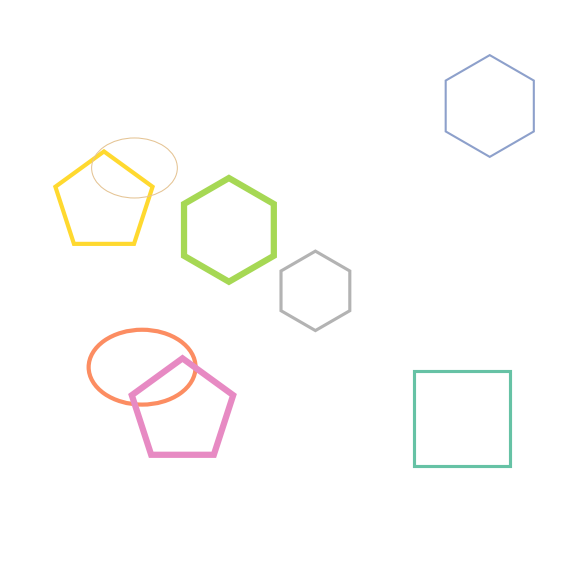[{"shape": "square", "thickness": 1.5, "radius": 0.41, "center": [0.8, 0.274]}, {"shape": "oval", "thickness": 2, "radius": 0.46, "center": [0.246, 0.363]}, {"shape": "hexagon", "thickness": 1, "radius": 0.44, "center": [0.848, 0.816]}, {"shape": "pentagon", "thickness": 3, "radius": 0.46, "center": [0.316, 0.286]}, {"shape": "hexagon", "thickness": 3, "radius": 0.45, "center": [0.396, 0.601]}, {"shape": "pentagon", "thickness": 2, "radius": 0.44, "center": [0.18, 0.648]}, {"shape": "oval", "thickness": 0.5, "radius": 0.37, "center": [0.233, 0.708]}, {"shape": "hexagon", "thickness": 1.5, "radius": 0.34, "center": [0.546, 0.496]}]